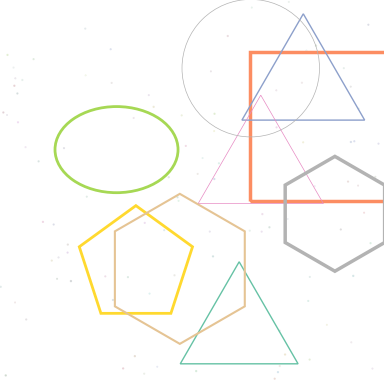[{"shape": "triangle", "thickness": 1, "radius": 0.88, "center": [0.621, 0.143]}, {"shape": "square", "thickness": 2.5, "radius": 0.97, "center": [0.842, 0.672]}, {"shape": "triangle", "thickness": 1, "radius": 0.92, "center": [0.788, 0.78]}, {"shape": "triangle", "thickness": 0.5, "radius": 0.94, "center": [0.677, 0.565]}, {"shape": "oval", "thickness": 2, "radius": 0.8, "center": [0.303, 0.611]}, {"shape": "pentagon", "thickness": 2, "radius": 0.77, "center": [0.353, 0.311]}, {"shape": "hexagon", "thickness": 1.5, "radius": 0.97, "center": [0.467, 0.302]}, {"shape": "circle", "thickness": 0.5, "radius": 0.89, "center": [0.651, 0.823]}, {"shape": "hexagon", "thickness": 2.5, "radius": 0.75, "center": [0.87, 0.445]}]